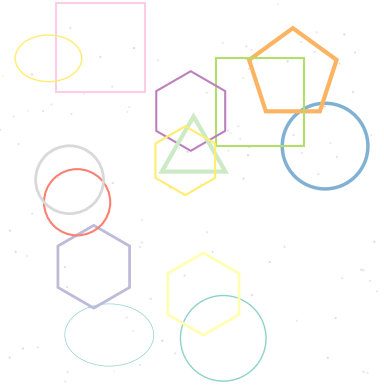[{"shape": "oval", "thickness": 0.5, "radius": 0.58, "center": [0.284, 0.13]}, {"shape": "circle", "thickness": 1, "radius": 0.56, "center": [0.58, 0.121]}, {"shape": "hexagon", "thickness": 2, "radius": 0.53, "center": [0.528, 0.236]}, {"shape": "hexagon", "thickness": 2, "radius": 0.54, "center": [0.244, 0.307]}, {"shape": "circle", "thickness": 1.5, "radius": 0.43, "center": [0.2, 0.475]}, {"shape": "circle", "thickness": 2.5, "radius": 0.56, "center": [0.844, 0.621]}, {"shape": "pentagon", "thickness": 3, "radius": 0.6, "center": [0.761, 0.807]}, {"shape": "square", "thickness": 1.5, "radius": 0.57, "center": [0.676, 0.735]}, {"shape": "square", "thickness": 1.5, "radius": 0.58, "center": [0.262, 0.876]}, {"shape": "circle", "thickness": 2, "radius": 0.44, "center": [0.181, 0.533]}, {"shape": "hexagon", "thickness": 1.5, "radius": 0.52, "center": [0.495, 0.712]}, {"shape": "triangle", "thickness": 3, "radius": 0.48, "center": [0.503, 0.602]}, {"shape": "hexagon", "thickness": 1.5, "radius": 0.45, "center": [0.481, 0.583]}, {"shape": "oval", "thickness": 1, "radius": 0.43, "center": [0.126, 0.848]}]